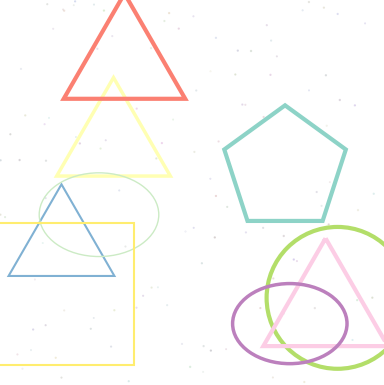[{"shape": "pentagon", "thickness": 3, "radius": 0.83, "center": [0.74, 0.56]}, {"shape": "triangle", "thickness": 2.5, "radius": 0.85, "center": [0.295, 0.628]}, {"shape": "triangle", "thickness": 3, "radius": 0.91, "center": [0.323, 0.835]}, {"shape": "triangle", "thickness": 1.5, "radius": 0.79, "center": [0.16, 0.363]}, {"shape": "circle", "thickness": 3, "radius": 0.92, "center": [0.877, 0.226]}, {"shape": "triangle", "thickness": 3, "radius": 0.93, "center": [0.846, 0.194]}, {"shape": "oval", "thickness": 2.5, "radius": 0.74, "center": [0.753, 0.159]}, {"shape": "oval", "thickness": 1, "radius": 0.78, "center": [0.257, 0.442]}, {"shape": "square", "thickness": 1.5, "radius": 0.92, "center": [0.163, 0.237]}]